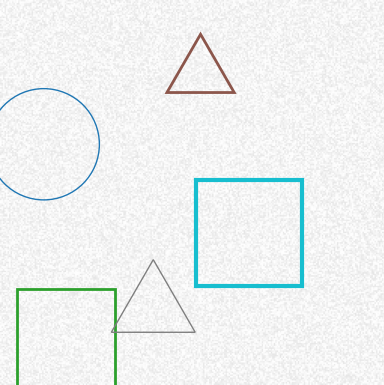[{"shape": "circle", "thickness": 1, "radius": 0.72, "center": [0.114, 0.625]}, {"shape": "square", "thickness": 2, "radius": 0.64, "center": [0.17, 0.122]}, {"shape": "triangle", "thickness": 2, "radius": 0.5, "center": [0.521, 0.81]}, {"shape": "triangle", "thickness": 1, "radius": 0.63, "center": [0.398, 0.2]}, {"shape": "square", "thickness": 3, "radius": 0.69, "center": [0.647, 0.396]}]